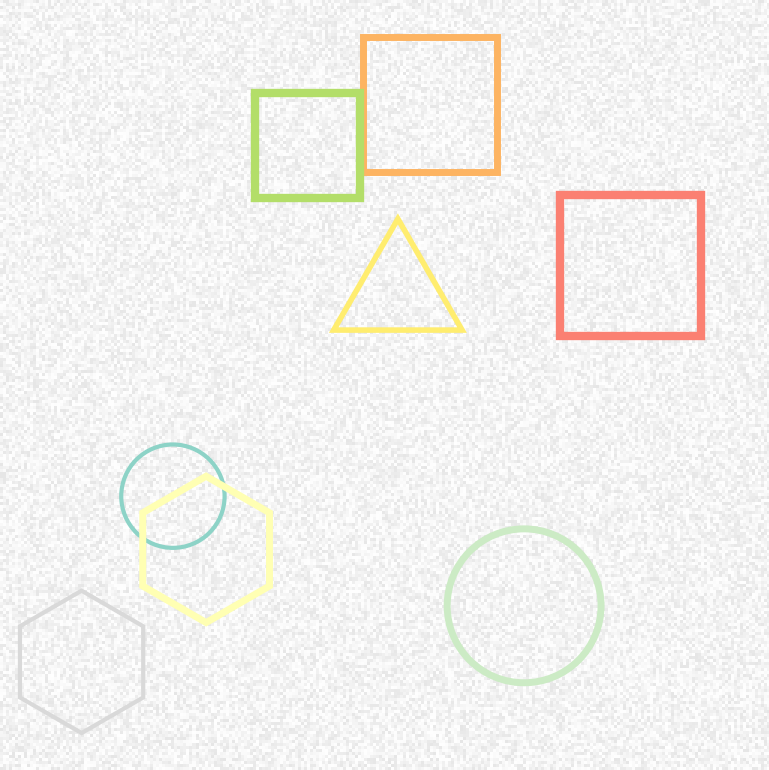[{"shape": "circle", "thickness": 1.5, "radius": 0.34, "center": [0.225, 0.356]}, {"shape": "hexagon", "thickness": 2.5, "radius": 0.48, "center": [0.268, 0.287]}, {"shape": "square", "thickness": 3, "radius": 0.46, "center": [0.818, 0.656]}, {"shape": "square", "thickness": 2.5, "radius": 0.44, "center": [0.559, 0.864]}, {"shape": "square", "thickness": 3, "radius": 0.34, "center": [0.399, 0.811]}, {"shape": "hexagon", "thickness": 1.5, "radius": 0.46, "center": [0.106, 0.14]}, {"shape": "circle", "thickness": 2.5, "radius": 0.5, "center": [0.681, 0.213]}, {"shape": "triangle", "thickness": 2, "radius": 0.48, "center": [0.517, 0.619]}]